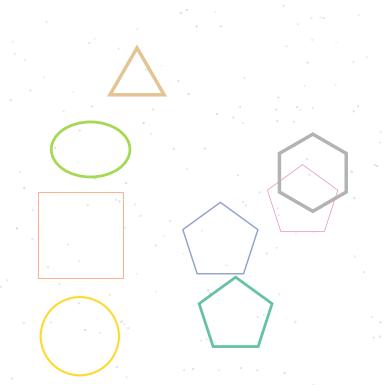[{"shape": "pentagon", "thickness": 2, "radius": 0.5, "center": [0.612, 0.18]}, {"shape": "square", "thickness": 0.5, "radius": 0.56, "center": [0.209, 0.389]}, {"shape": "pentagon", "thickness": 1, "radius": 0.51, "center": [0.572, 0.372]}, {"shape": "pentagon", "thickness": 0.5, "radius": 0.48, "center": [0.786, 0.476]}, {"shape": "oval", "thickness": 2, "radius": 0.51, "center": [0.235, 0.612]}, {"shape": "circle", "thickness": 1.5, "radius": 0.51, "center": [0.207, 0.127]}, {"shape": "triangle", "thickness": 2.5, "radius": 0.41, "center": [0.356, 0.794]}, {"shape": "hexagon", "thickness": 2.5, "radius": 0.5, "center": [0.813, 0.551]}]